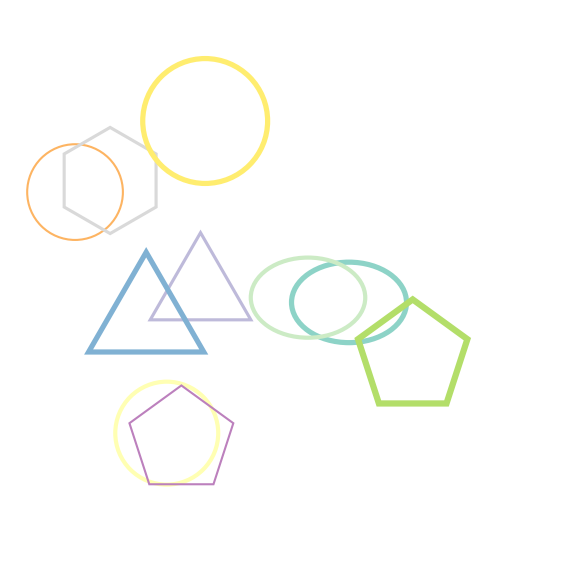[{"shape": "oval", "thickness": 2.5, "radius": 0.5, "center": [0.604, 0.475]}, {"shape": "circle", "thickness": 2, "radius": 0.45, "center": [0.289, 0.249]}, {"shape": "triangle", "thickness": 1.5, "radius": 0.5, "center": [0.347, 0.496]}, {"shape": "triangle", "thickness": 2.5, "radius": 0.58, "center": [0.253, 0.447]}, {"shape": "circle", "thickness": 1, "radius": 0.41, "center": [0.13, 0.667]}, {"shape": "pentagon", "thickness": 3, "radius": 0.5, "center": [0.715, 0.381]}, {"shape": "hexagon", "thickness": 1.5, "radius": 0.46, "center": [0.191, 0.687]}, {"shape": "pentagon", "thickness": 1, "radius": 0.47, "center": [0.314, 0.237]}, {"shape": "oval", "thickness": 2, "radius": 0.5, "center": [0.533, 0.484]}, {"shape": "circle", "thickness": 2.5, "radius": 0.54, "center": [0.355, 0.79]}]